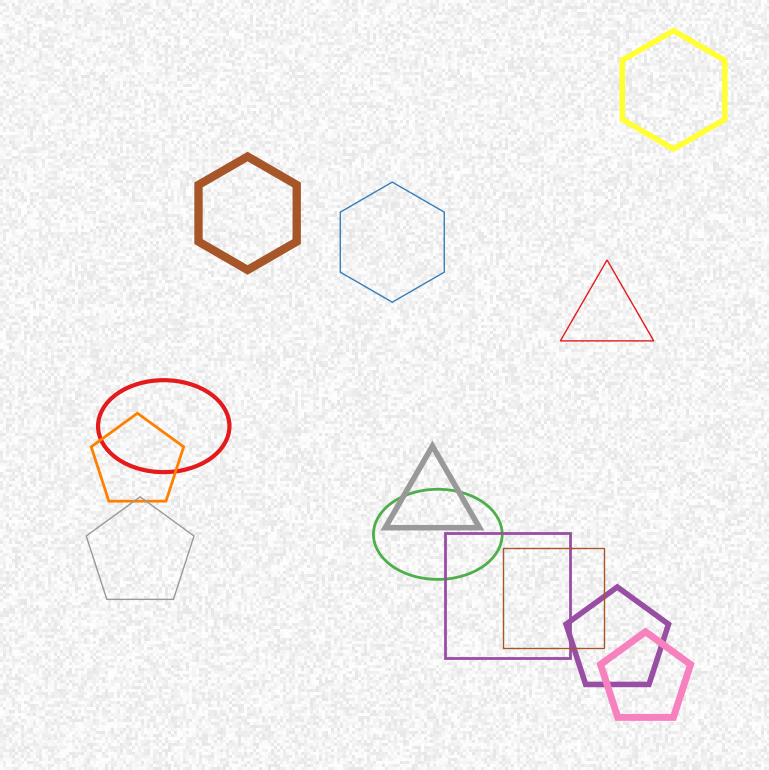[{"shape": "oval", "thickness": 1.5, "radius": 0.43, "center": [0.213, 0.447]}, {"shape": "triangle", "thickness": 0.5, "radius": 0.35, "center": [0.788, 0.592]}, {"shape": "hexagon", "thickness": 0.5, "radius": 0.39, "center": [0.509, 0.686]}, {"shape": "oval", "thickness": 1, "radius": 0.42, "center": [0.569, 0.306]}, {"shape": "pentagon", "thickness": 2, "radius": 0.35, "center": [0.802, 0.168]}, {"shape": "square", "thickness": 1, "radius": 0.4, "center": [0.659, 0.226]}, {"shape": "pentagon", "thickness": 1, "radius": 0.32, "center": [0.178, 0.4]}, {"shape": "hexagon", "thickness": 2, "radius": 0.38, "center": [0.875, 0.883]}, {"shape": "square", "thickness": 0.5, "radius": 0.33, "center": [0.719, 0.223]}, {"shape": "hexagon", "thickness": 3, "radius": 0.37, "center": [0.322, 0.723]}, {"shape": "pentagon", "thickness": 2.5, "radius": 0.31, "center": [0.838, 0.118]}, {"shape": "triangle", "thickness": 2, "radius": 0.35, "center": [0.562, 0.35]}, {"shape": "pentagon", "thickness": 0.5, "radius": 0.37, "center": [0.182, 0.281]}]